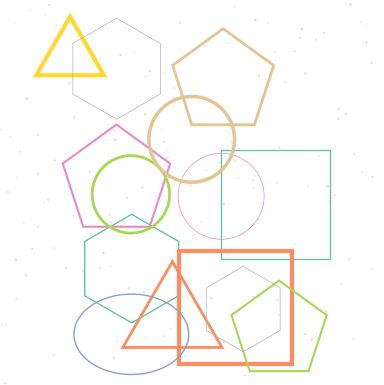[{"shape": "square", "thickness": 1, "radius": 0.71, "center": [0.715, 0.468]}, {"shape": "hexagon", "thickness": 1, "radius": 0.7, "center": [0.342, 0.302]}, {"shape": "square", "thickness": 3, "radius": 0.73, "center": [0.611, 0.202]}, {"shape": "triangle", "thickness": 2, "radius": 0.74, "center": [0.448, 0.172]}, {"shape": "oval", "thickness": 1, "radius": 0.75, "center": [0.341, 0.132]}, {"shape": "circle", "thickness": 0.5, "radius": 0.56, "center": [0.574, 0.49]}, {"shape": "pentagon", "thickness": 1.5, "radius": 0.73, "center": [0.302, 0.53]}, {"shape": "circle", "thickness": 2, "radius": 0.5, "center": [0.34, 0.495]}, {"shape": "pentagon", "thickness": 1.5, "radius": 0.65, "center": [0.725, 0.141]}, {"shape": "triangle", "thickness": 3, "radius": 0.51, "center": [0.182, 0.855]}, {"shape": "circle", "thickness": 2.5, "radius": 0.56, "center": [0.498, 0.638]}, {"shape": "pentagon", "thickness": 2, "radius": 0.69, "center": [0.58, 0.787]}, {"shape": "hexagon", "thickness": 0.5, "radius": 0.66, "center": [0.303, 0.822]}, {"shape": "hexagon", "thickness": 0.5, "radius": 0.55, "center": [0.632, 0.197]}]